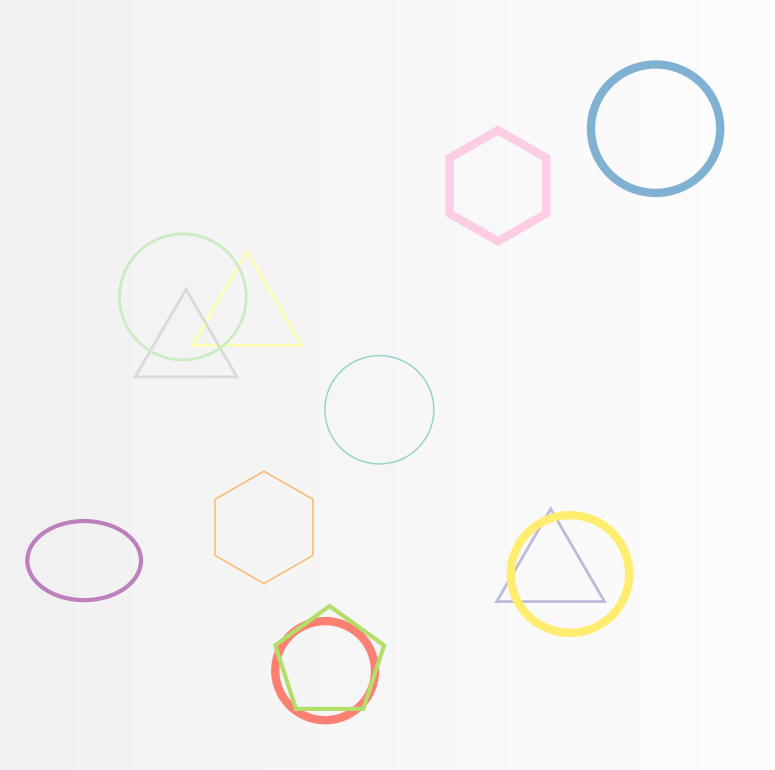[{"shape": "circle", "thickness": 0.5, "radius": 0.35, "center": [0.489, 0.468]}, {"shape": "triangle", "thickness": 1, "radius": 0.41, "center": [0.319, 0.592]}, {"shape": "triangle", "thickness": 1, "radius": 0.4, "center": [0.71, 0.259]}, {"shape": "circle", "thickness": 3, "radius": 0.32, "center": [0.42, 0.129]}, {"shape": "circle", "thickness": 3, "radius": 0.42, "center": [0.846, 0.833]}, {"shape": "hexagon", "thickness": 0.5, "radius": 0.36, "center": [0.341, 0.315]}, {"shape": "pentagon", "thickness": 1.5, "radius": 0.37, "center": [0.425, 0.139]}, {"shape": "hexagon", "thickness": 3, "radius": 0.36, "center": [0.642, 0.759]}, {"shape": "triangle", "thickness": 1, "radius": 0.38, "center": [0.24, 0.548]}, {"shape": "oval", "thickness": 1.5, "radius": 0.37, "center": [0.109, 0.272]}, {"shape": "circle", "thickness": 1, "radius": 0.41, "center": [0.236, 0.614]}, {"shape": "circle", "thickness": 3, "radius": 0.38, "center": [0.735, 0.255]}]